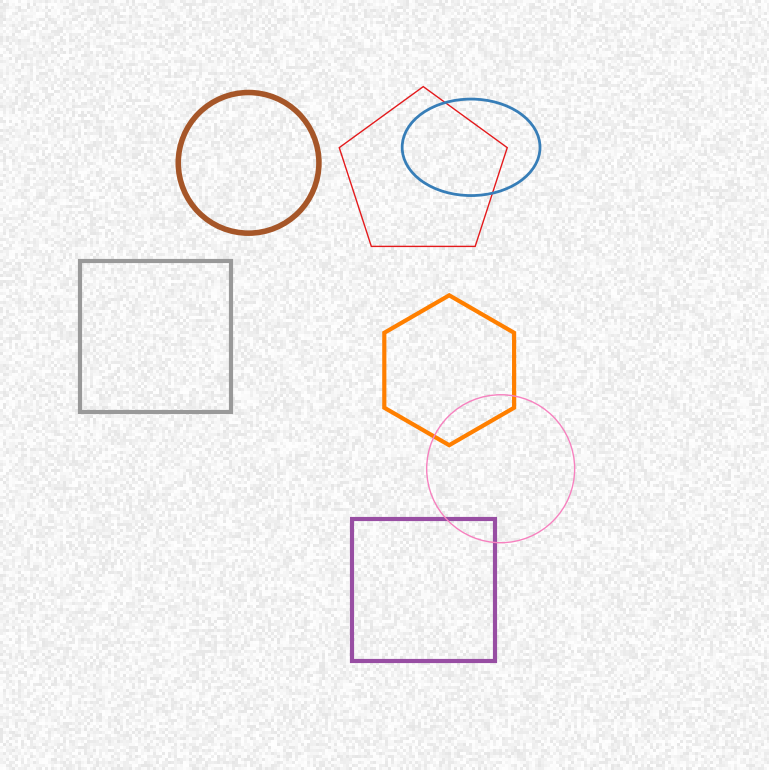[{"shape": "pentagon", "thickness": 0.5, "radius": 0.57, "center": [0.55, 0.773]}, {"shape": "oval", "thickness": 1, "radius": 0.45, "center": [0.612, 0.809]}, {"shape": "square", "thickness": 1.5, "radius": 0.46, "center": [0.55, 0.234]}, {"shape": "hexagon", "thickness": 1.5, "radius": 0.49, "center": [0.583, 0.519]}, {"shape": "circle", "thickness": 2, "radius": 0.46, "center": [0.323, 0.789]}, {"shape": "circle", "thickness": 0.5, "radius": 0.48, "center": [0.65, 0.391]}, {"shape": "square", "thickness": 1.5, "radius": 0.49, "center": [0.202, 0.563]}]